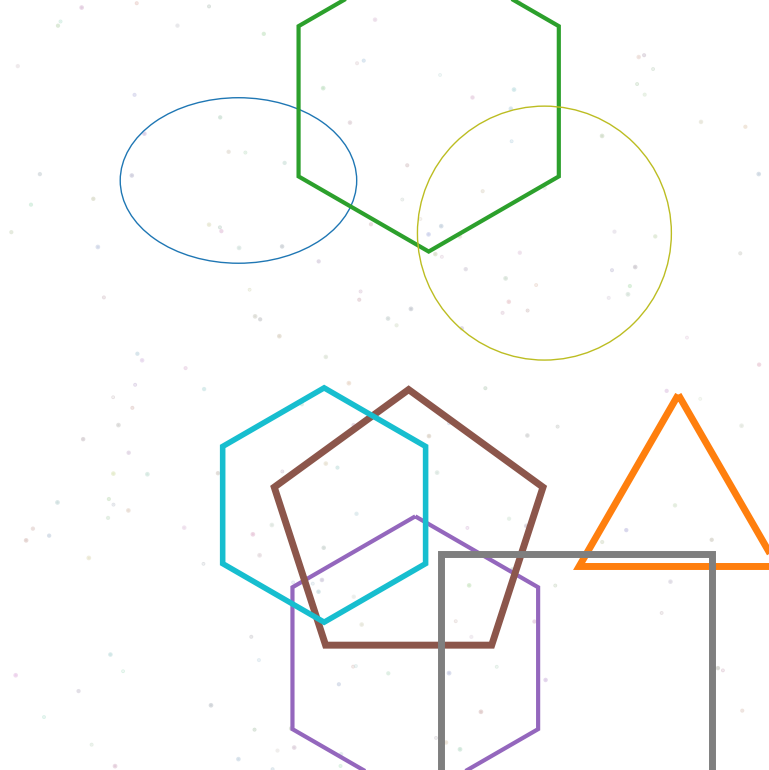[{"shape": "oval", "thickness": 0.5, "radius": 0.77, "center": [0.31, 0.766]}, {"shape": "triangle", "thickness": 2.5, "radius": 0.74, "center": [0.881, 0.339]}, {"shape": "hexagon", "thickness": 1.5, "radius": 0.98, "center": [0.557, 0.868]}, {"shape": "hexagon", "thickness": 1.5, "radius": 0.92, "center": [0.539, 0.145]}, {"shape": "pentagon", "thickness": 2.5, "radius": 0.92, "center": [0.531, 0.311]}, {"shape": "square", "thickness": 2.5, "radius": 0.88, "center": [0.749, 0.105]}, {"shape": "circle", "thickness": 0.5, "radius": 0.82, "center": [0.707, 0.697]}, {"shape": "hexagon", "thickness": 2, "radius": 0.76, "center": [0.421, 0.344]}]